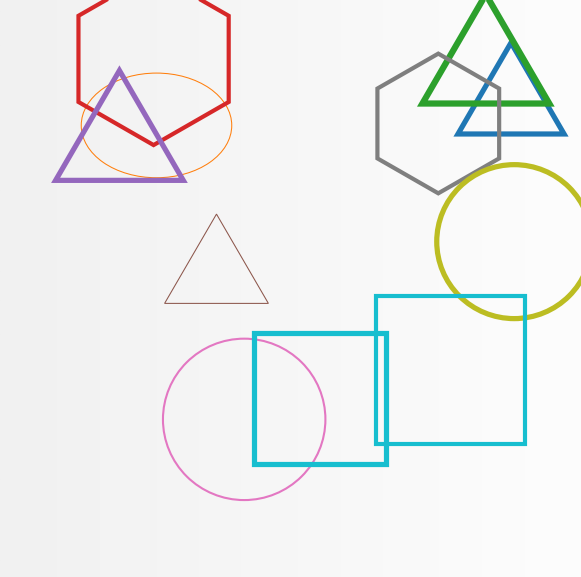[{"shape": "triangle", "thickness": 2.5, "radius": 0.53, "center": [0.879, 0.82]}, {"shape": "oval", "thickness": 0.5, "radius": 0.65, "center": [0.269, 0.782]}, {"shape": "triangle", "thickness": 3, "radius": 0.63, "center": [0.836, 0.883]}, {"shape": "hexagon", "thickness": 2, "radius": 0.75, "center": [0.264, 0.897]}, {"shape": "triangle", "thickness": 2.5, "radius": 0.63, "center": [0.205, 0.75]}, {"shape": "triangle", "thickness": 0.5, "radius": 0.52, "center": [0.372, 0.525]}, {"shape": "circle", "thickness": 1, "radius": 0.7, "center": [0.42, 0.273]}, {"shape": "hexagon", "thickness": 2, "radius": 0.6, "center": [0.754, 0.785]}, {"shape": "circle", "thickness": 2.5, "radius": 0.67, "center": [0.885, 0.581]}, {"shape": "square", "thickness": 2.5, "radius": 0.56, "center": [0.551, 0.309]}, {"shape": "square", "thickness": 2, "radius": 0.64, "center": [0.776, 0.359]}]